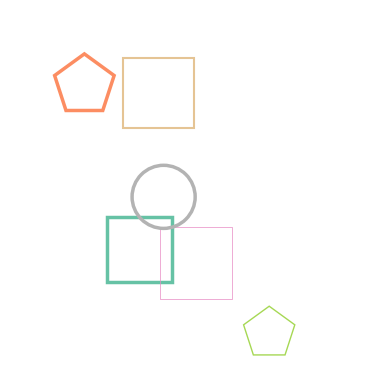[{"shape": "square", "thickness": 2.5, "radius": 0.42, "center": [0.363, 0.353]}, {"shape": "pentagon", "thickness": 2.5, "radius": 0.41, "center": [0.219, 0.779]}, {"shape": "square", "thickness": 0.5, "radius": 0.47, "center": [0.509, 0.316]}, {"shape": "pentagon", "thickness": 1, "radius": 0.35, "center": [0.699, 0.135]}, {"shape": "square", "thickness": 1.5, "radius": 0.46, "center": [0.411, 0.759]}, {"shape": "circle", "thickness": 2.5, "radius": 0.41, "center": [0.425, 0.489]}]